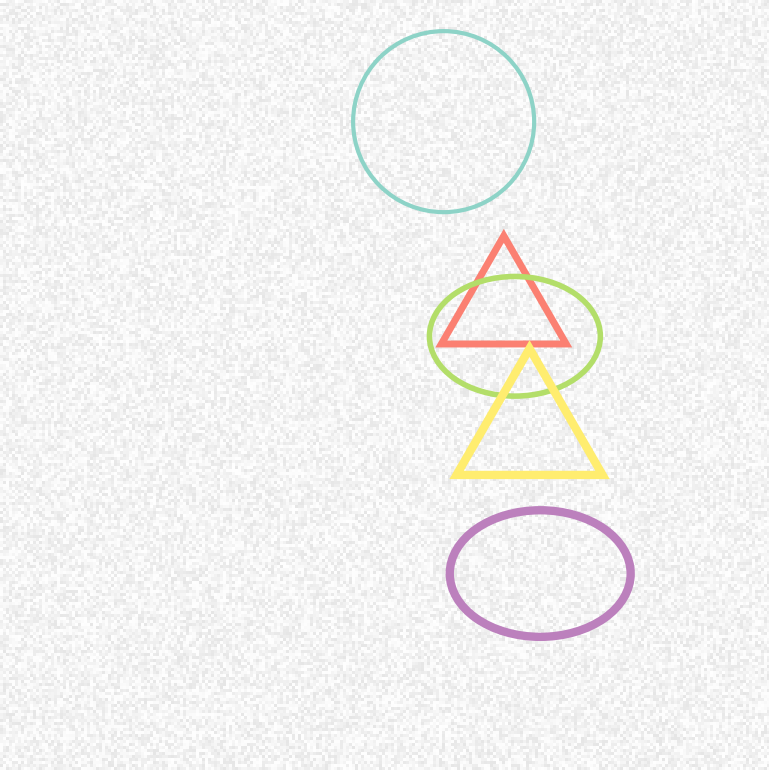[{"shape": "circle", "thickness": 1.5, "radius": 0.59, "center": [0.576, 0.842]}, {"shape": "triangle", "thickness": 2.5, "radius": 0.47, "center": [0.654, 0.6]}, {"shape": "oval", "thickness": 2, "radius": 0.55, "center": [0.669, 0.563]}, {"shape": "oval", "thickness": 3, "radius": 0.59, "center": [0.702, 0.255]}, {"shape": "triangle", "thickness": 3, "radius": 0.55, "center": [0.688, 0.438]}]